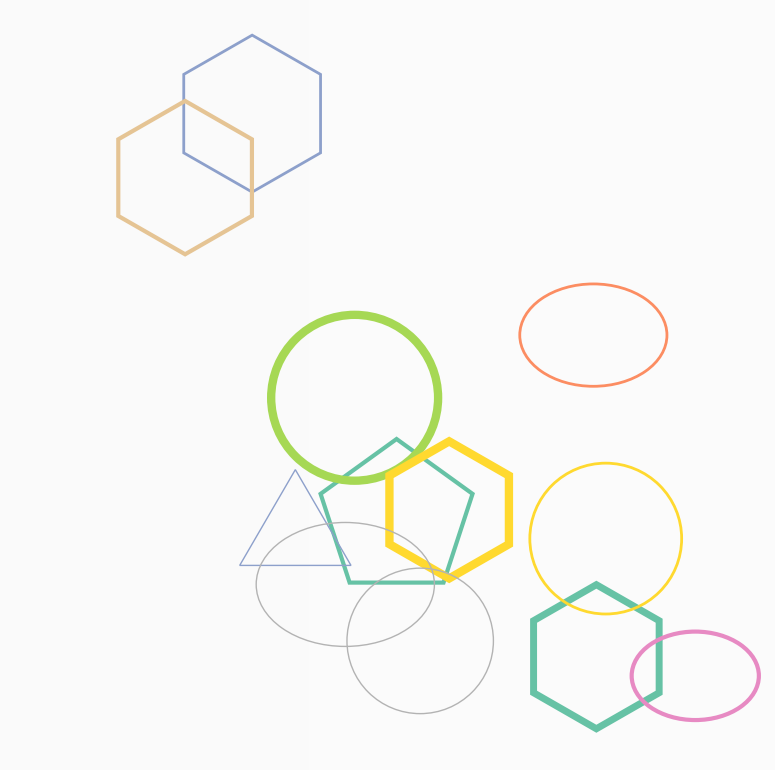[{"shape": "hexagon", "thickness": 2.5, "radius": 0.47, "center": [0.77, 0.147]}, {"shape": "pentagon", "thickness": 1.5, "radius": 0.52, "center": [0.512, 0.327]}, {"shape": "oval", "thickness": 1, "radius": 0.47, "center": [0.766, 0.565]}, {"shape": "triangle", "thickness": 0.5, "radius": 0.41, "center": [0.381, 0.307]}, {"shape": "hexagon", "thickness": 1, "radius": 0.51, "center": [0.325, 0.852]}, {"shape": "oval", "thickness": 1.5, "radius": 0.41, "center": [0.897, 0.122]}, {"shape": "circle", "thickness": 3, "radius": 0.54, "center": [0.458, 0.483]}, {"shape": "hexagon", "thickness": 3, "radius": 0.45, "center": [0.58, 0.338]}, {"shape": "circle", "thickness": 1, "radius": 0.49, "center": [0.782, 0.301]}, {"shape": "hexagon", "thickness": 1.5, "radius": 0.5, "center": [0.239, 0.769]}, {"shape": "circle", "thickness": 0.5, "radius": 0.47, "center": [0.542, 0.168]}, {"shape": "oval", "thickness": 0.5, "radius": 0.57, "center": [0.446, 0.241]}]